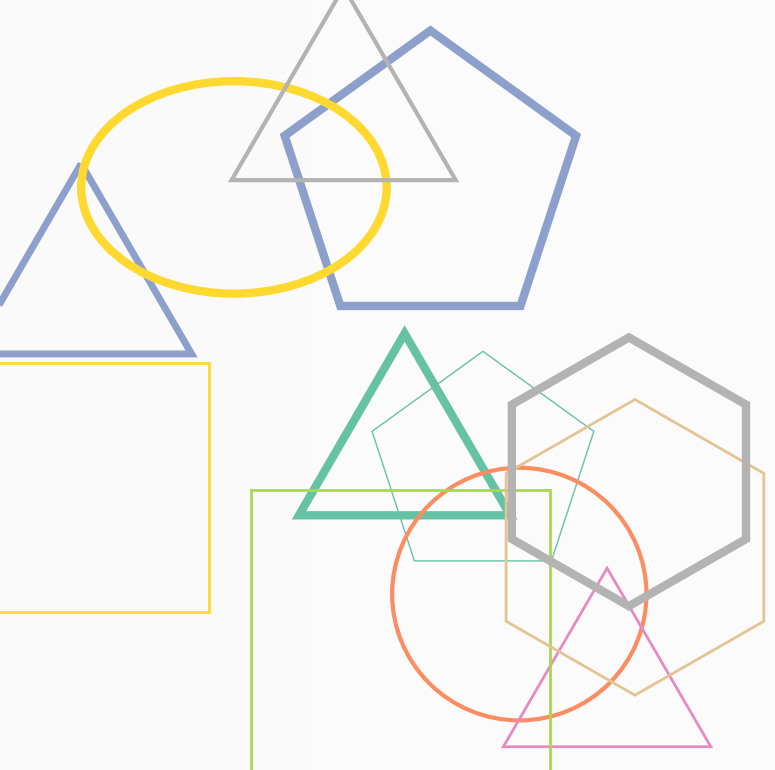[{"shape": "pentagon", "thickness": 0.5, "radius": 0.75, "center": [0.623, 0.393]}, {"shape": "triangle", "thickness": 3, "radius": 0.79, "center": [0.522, 0.409]}, {"shape": "circle", "thickness": 1.5, "radius": 0.82, "center": [0.67, 0.228]}, {"shape": "pentagon", "thickness": 3, "radius": 0.99, "center": [0.555, 0.763]}, {"shape": "triangle", "thickness": 2.5, "radius": 0.82, "center": [0.105, 0.623]}, {"shape": "triangle", "thickness": 1, "radius": 0.77, "center": [0.783, 0.108]}, {"shape": "square", "thickness": 1, "radius": 0.96, "center": [0.517, 0.171]}, {"shape": "square", "thickness": 1, "radius": 0.81, "center": [0.107, 0.367]}, {"shape": "oval", "thickness": 3, "radius": 0.99, "center": [0.302, 0.757]}, {"shape": "hexagon", "thickness": 1, "radius": 0.96, "center": [0.819, 0.289]}, {"shape": "triangle", "thickness": 1.5, "radius": 0.84, "center": [0.443, 0.85]}, {"shape": "hexagon", "thickness": 3, "radius": 0.87, "center": [0.812, 0.387]}]